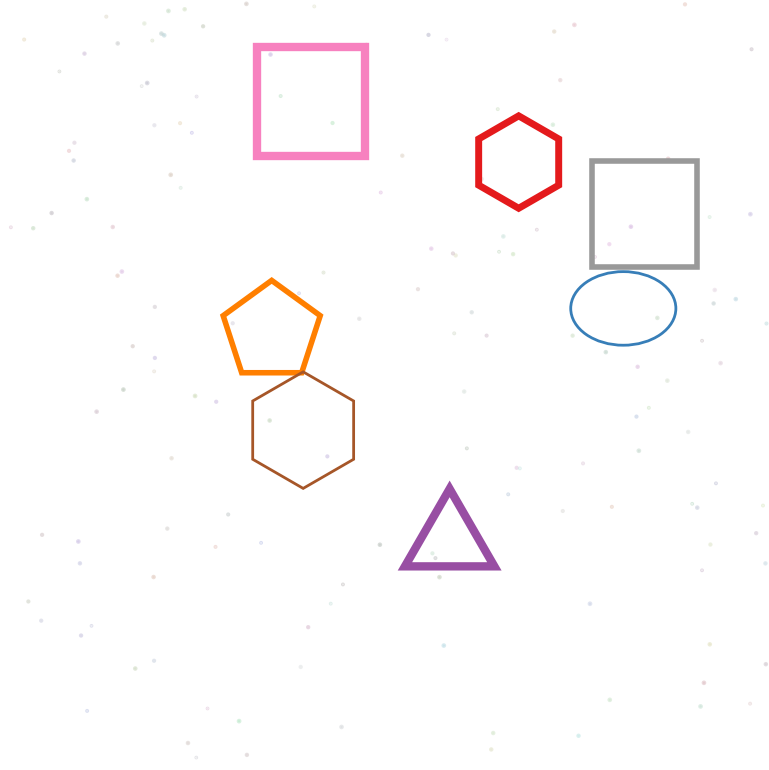[{"shape": "hexagon", "thickness": 2.5, "radius": 0.3, "center": [0.674, 0.79]}, {"shape": "oval", "thickness": 1, "radius": 0.34, "center": [0.809, 0.599]}, {"shape": "triangle", "thickness": 3, "radius": 0.34, "center": [0.584, 0.298]}, {"shape": "pentagon", "thickness": 2, "radius": 0.33, "center": [0.353, 0.57]}, {"shape": "hexagon", "thickness": 1, "radius": 0.38, "center": [0.394, 0.441]}, {"shape": "square", "thickness": 3, "radius": 0.35, "center": [0.404, 0.868]}, {"shape": "square", "thickness": 2, "radius": 0.34, "center": [0.837, 0.722]}]